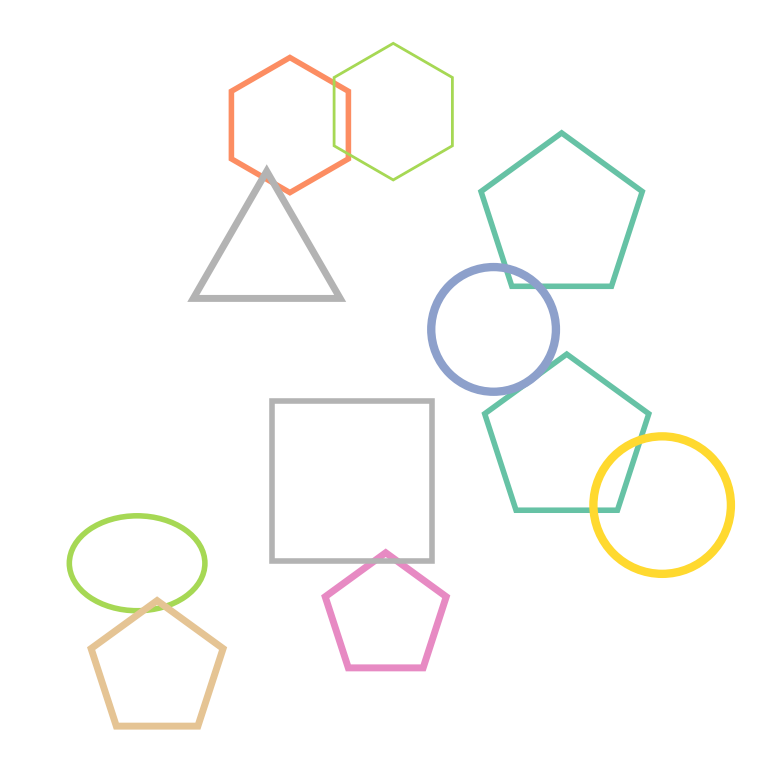[{"shape": "pentagon", "thickness": 2, "radius": 0.55, "center": [0.729, 0.717]}, {"shape": "pentagon", "thickness": 2, "radius": 0.56, "center": [0.736, 0.428]}, {"shape": "hexagon", "thickness": 2, "radius": 0.44, "center": [0.376, 0.838]}, {"shape": "circle", "thickness": 3, "radius": 0.4, "center": [0.641, 0.572]}, {"shape": "pentagon", "thickness": 2.5, "radius": 0.41, "center": [0.501, 0.2]}, {"shape": "hexagon", "thickness": 1, "radius": 0.44, "center": [0.511, 0.855]}, {"shape": "oval", "thickness": 2, "radius": 0.44, "center": [0.178, 0.268]}, {"shape": "circle", "thickness": 3, "radius": 0.45, "center": [0.86, 0.344]}, {"shape": "pentagon", "thickness": 2.5, "radius": 0.45, "center": [0.204, 0.13]}, {"shape": "triangle", "thickness": 2.5, "radius": 0.55, "center": [0.346, 0.668]}, {"shape": "square", "thickness": 2, "radius": 0.52, "center": [0.457, 0.375]}]